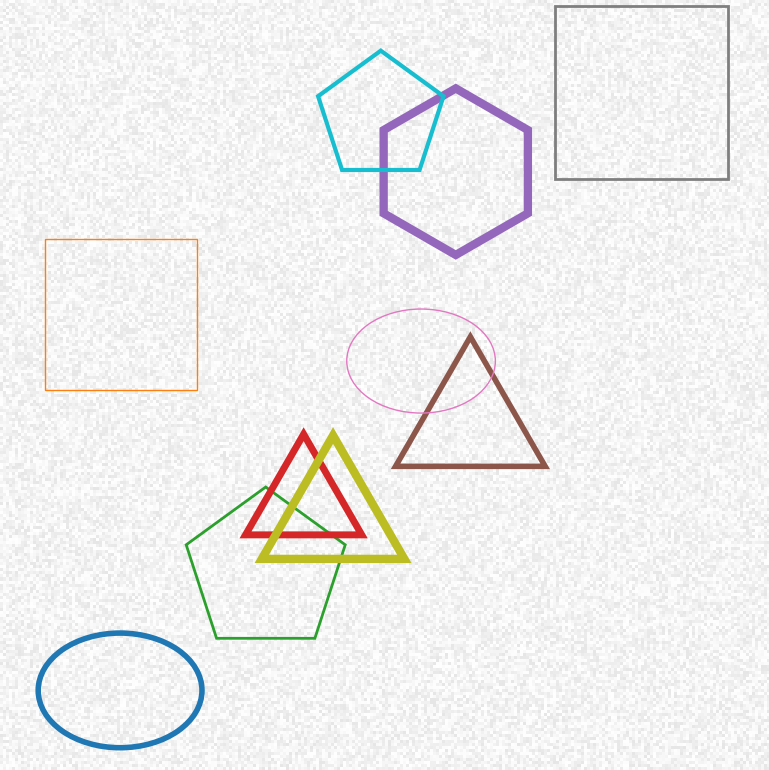[{"shape": "oval", "thickness": 2, "radius": 0.53, "center": [0.156, 0.103]}, {"shape": "square", "thickness": 0.5, "radius": 0.49, "center": [0.158, 0.592]}, {"shape": "pentagon", "thickness": 1, "radius": 0.54, "center": [0.345, 0.259]}, {"shape": "triangle", "thickness": 2.5, "radius": 0.44, "center": [0.394, 0.349]}, {"shape": "hexagon", "thickness": 3, "radius": 0.54, "center": [0.592, 0.777]}, {"shape": "triangle", "thickness": 2, "radius": 0.56, "center": [0.611, 0.45]}, {"shape": "oval", "thickness": 0.5, "radius": 0.48, "center": [0.547, 0.531]}, {"shape": "square", "thickness": 1, "radius": 0.56, "center": [0.833, 0.88]}, {"shape": "triangle", "thickness": 3, "radius": 0.53, "center": [0.433, 0.328]}, {"shape": "pentagon", "thickness": 1.5, "radius": 0.43, "center": [0.495, 0.849]}]